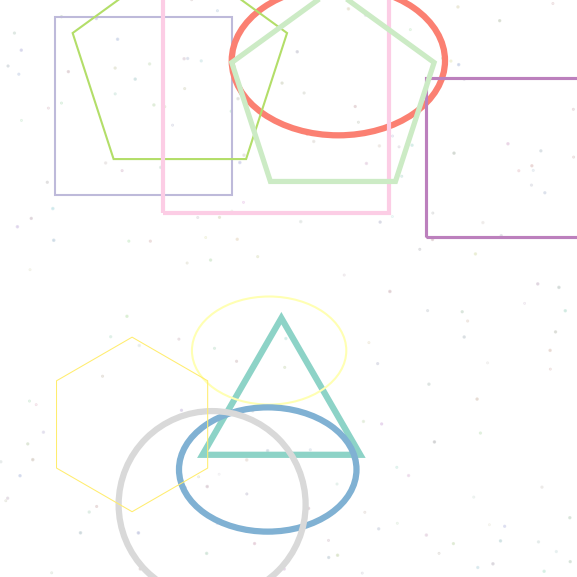[{"shape": "triangle", "thickness": 3, "radius": 0.79, "center": [0.487, 0.29]}, {"shape": "oval", "thickness": 1, "radius": 0.67, "center": [0.466, 0.392]}, {"shape": "square", "thickness": 1, "radius": 0.77, "center": [0.248, 0.816]}, {"shape": "oval", "thickness": 3, "radius": 0.92, "center": [0.586, 0.894]}, {"shape": "oval", "thickness": 3, "radius": 0.77, "center": [0.464, 0.186]}, {"shape": "pentagon", "thickness": 1, "radius": 0.98, "center": [0.311, 0.882]}, {"shape": "square", "thickness": 2, "radius": 0.98, "center": [0.478, 0.827]}, {"shape": "circle", "thickness": 3, "radius": 0.81, "center": [0.367, 0.125]}, {"shape": "square", "thickness": 1.5, "radius": 0.69, "center": [0.876, 0.727]}, {"shape": "pentagon", "thickness": 2.5, "radius": 0.92, "center": [0.576, 0.834]}, {"shape": "hexagon", "thickness": 0.5, "radius": 0.76, "center": [0.229, 0.264]}]